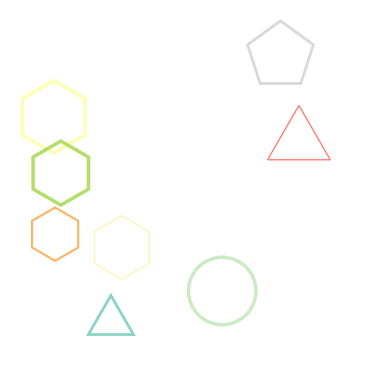[{"shape": "triangle", "thickness": 2, "radius": 0.34, "center": [0.288, 0.165]}, {"shape": "hexagon", "thickness": 2.5, "radius": 0.47, "center": [0.14, 0.697]}, {"shape": "triangle", "thickness": 1, "radius": 0.47, "center": [0.776, 0.632]}, {"shape": "hexagon", "thickness": 1.5, "radius": 0.35, "center": [0.143, 0.392]}, {"shape": "hexagon", "thickness": 2.5, "radius": 0.42, "center": [0.158, 0.55]}, {"shape": "pentagon", "thickness": 2, "radius": 0.45, "center": [0.728, 0.856]}, {"shape": "circle", "thickness": 2.5, "radius": 0.44, "center": [0.577, 0.244]}, {"shape": "hexagon", "thickness": 0.5, "radius": 0.41, "center": [0.316, 0.357]}]